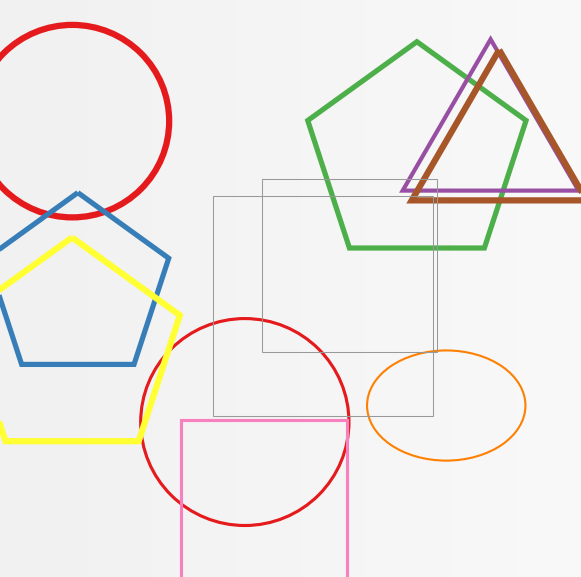[{"shape": "circle", "thickness": 1.5, "radius": 0.9, "center": [0.421, 0.268]}, {"shape": "circle", "thickness": 3, "radius": 0.83, "center": [0.124, 0.789]}, {"shape": "pentagon", "thickness": 2.5, "radius": 0.82, "center": [0.134, 0.501]}, {"shape": "pentagon", "thickness": 2.5, "radius": 0.99, "center": [0.717, 0.729]}, {"shape": "triangle", "thickness": 2, "radius": 0.87, "center": [0.844, 0.756]}, {"shape": "oval", "thickness": 1, "radius": 0.68, "center": [0.768, 0.297]}, {"shape": "pentagon", "thickness": 3, "radius": 0.97, "center": [0.124, 0.393]}, {"shape": "triangle", "thickness": 3, "radius": 0.87, "center": [0.859, 0.739]}, {"shape": "square", "thickness": 1.5, "radius": 0.72, "center": [0.454, 0.129]}, {"shape": "square", "thickness": 0.5, "radius": 0.75, "center": [0.602, 0.54]}, {"shape": "square", "thickness": 0.5, "radius": 0.95, "center": [0.555, 0.469]}]